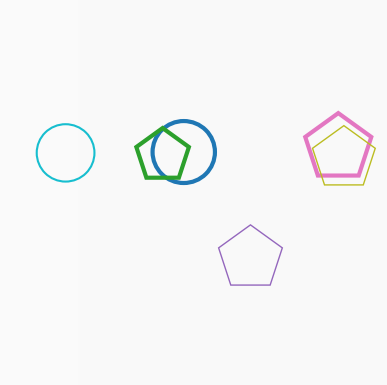[{"shape": "circle", "thickness": 3, "radius": 0.4, "center": [0.474, 0.605]}, {"shape": "pentagon", "thickness": 3, "radius": 0.36, "center": [0.42, 0.596]}, {"shape": "pentagon", "thickness": 1, "radius": 0.43, "center": [0.646, 0.329]}, {"shape": "pentagon", "thickness": 3, "radius": 0.45, "center": [0.873, 0.617]}, {"shape": "pentagon", "thickness": 1, "radius": 0.43, "center": [0.887, 0.589]}, {"shape": "circle", "thickness": 1.5, "radius": 0.37, "center": [0.169, 0.603]}]